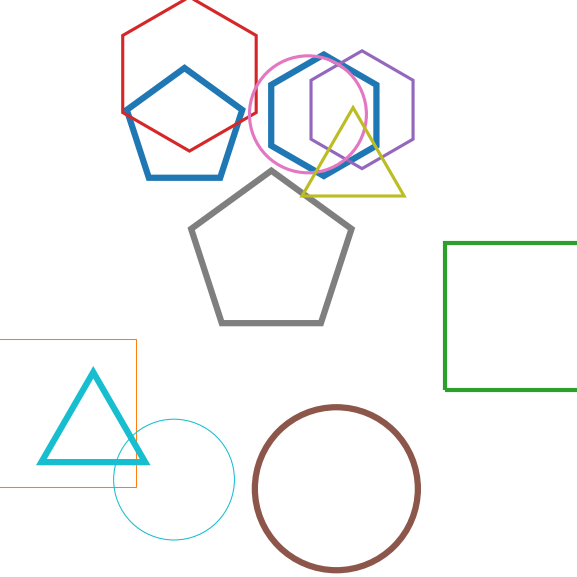[{"shape": "pentagon", "thickness": 3, "radius": 0.53, "center": [0.319, 0.776]}, {"shape": "hexagon", "thickness": 3, "radius": 0.53, "center": [0.561, 0.8]}, {"shape": "square", "thickness": 0.5, "radius": 0.64, "center": [0.108, 0.284]}, {"shape": "square", "thickness": 2, "radius": 0.63, "center": [0.897, 0.451]}, {"shape": "hexagon", "thickness": 1.5, "radius": 0.67, "center": [0.328, 0.871]}, {"shape": "hexagon", "thickness": 1.5, "radius": 0.51, "center": [0.627, 0.809]}, {"shape": "circle", "thickness": 3, "radius": 0.71, "center": [0.582, 0.153]}, {"shape": "circle", "thickness": 1.5, "radius": 0.51, "center": [0.533, 0.801]}, {"shape": "pentagon", "thickness": 3, "radius": 0.73, "center": [0.47, 0.558]}, {"shape": "triangle", "thickness": 1.5, "radius": 0.51, "center": [0.611, 0.711]}, {"shape": "circle", "thickness": 0.5, "radius": 0.52, "center": [0.301, 0.169]}, {"shape": "triangle", "thickness": 3, "radius": 0.52, "center": [0.162, 0.251]}]